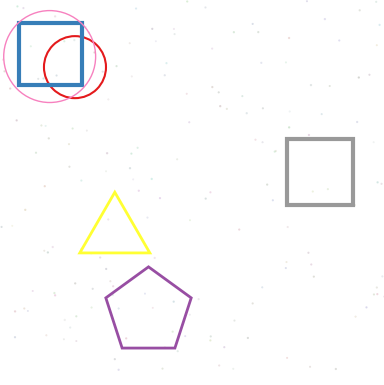[{"shape": "circle", "thickness": 1.5, "radius": 0.4, "center": [0.195, 0.826]}, {"shape": "square", "thickness": 3, "radius": 0.4, "center": [0.131, 0.86]}, {"shape": "pentagon", "thickness": 2, "radius": 0.58, "center": [0.386, 0.19]}, {"shape": "triangle", "thickness": 2, "radius": 0.53, "center": [0.298, 0.396]}, {"shape": "circle", "thickness": 1, "radius": 0.6, "center": [0.129, 0.853]}, {"shape": "square", "thickness": 3, "radius": 0.43, "center": [0.832, 0.554]}]